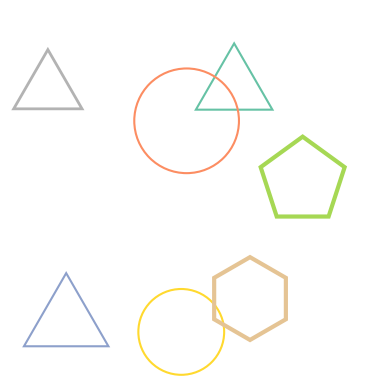[{"shape": "triangle", "thickness": 1.5, "radius": 0.57, "center": [0.608, 0.773]}, {"shape": "circle", "thickness": 1.5, "radius": 0.68, "center": [0.485, 0.686]}, {"shape": "triangle", "thickness": 1.5, "radius": 0.63, "center": [0.172, 0.164]}, {"shape": "pentagon", "thickness": 3, "radius": 0.57, "center": [0.786, 0.53]}, {"shape": "circle", "thickness": 1.5, "radius": 0.56, "center": [0.471, 0.138]}, {"shape": "hexagon", "thickness": 3, "radius": 0.54, "center": [0.649, 0.225]}, {"shape": "triangle", "thickness": 2, "radius": 0.51, "center": [0.124, 0.769]}]